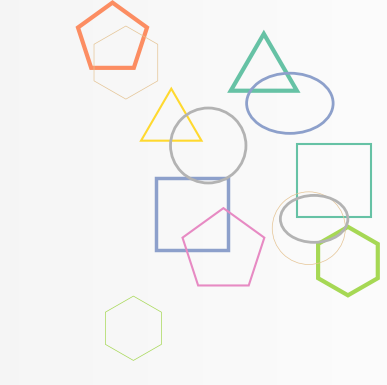[{"shape": "square", "thickness": 1.5, "radius": 0.48, "center": [0.862, 0.531]}, {"shape": "triangle", "thickness": 3, "radius": 0.49, "center": [0.681, 0.814]}, {"shape": "pentagon", "thickness": 3, "radius": 0.47, "center": [0.29, 0.9]}, {"shape": "oval", "thickness": 2, "radius": 0.56, "center": [0.748, 0.732]}, {"shape": "square", "thickness": 2.5, "radius": 0.46, "center": [0.495, 0.445]}, {"shape": "pentagon", "thickness": 1.5, "radius": 0.56, "center": [0.577, 0.348]}, {"shape": "hexagon", "thickness": 3, "radius": 0.44, "center": [0.898, 0.322]}, {"shape": "hexagon", "thickness": 0.5, "radius": 0.42, "center": [0.344, 0.147]}, {"shape": "triangle", "thickness": 1.5, "radius": 0.45, "center": [0.442, 0.68]}, {"shape": "hexagon", "thickness": 0.5, "radius": 0.47, "center": [0.325, 0.837]}, {"shape": "circle", "thickness": 0.5, "radius": 0.47, "center": [0.797, 0.407]}, {"shape": "circle", "thickness": 2, "radius": 0.49, "center": [0.537, 0.622]}, {"shape": "oval", "thickness": 2, "radius": 0.44, "center": [0.811, 0.432]}]